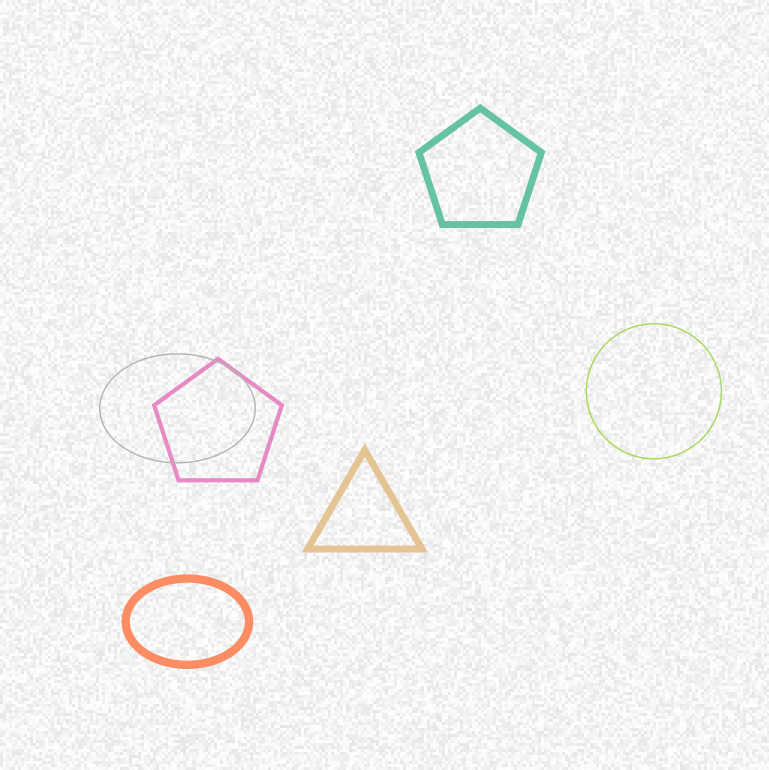[{"shape": "pentagon", "thickness": 2.5, "radius": 0.42, "center": [0.624, 0.776]}, {"shape": "oval", "thickness": 3, "radius": 0.4, "center": [0.243, 0.193]}, {"shape": "pentagon", "thickness": 1.5, "radius": 0.44, "center": [0.283, 0.447]}, {"shape": "circle", "thickness": 0.5, "radius": 0.44, "center": [0.849, 0.492]}, {"shape": "triangle", "thickness": 2.5, "radius": 0.43, "center": [0.474, 0.33]}, {"shape": "oval", "thickness": 0.5, "radius": 0.51, "center": [0.231, 0.47]}]